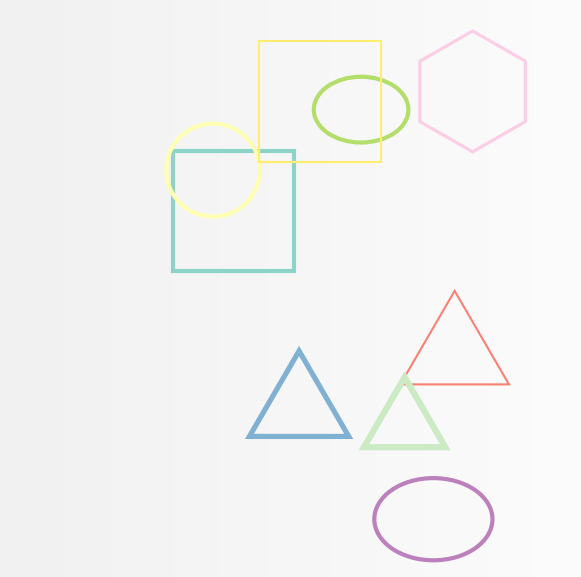[{"shape": "square", "thickness": 2, "radius": 0.52, "center": [0.402, 0.634]}, {"shape": "circle", "thickness": 2, "radius": 0.4, "center": [0.366, 0.705]}, {"shape": "triangle", "thickness": 1, "radius": 0.54, "center": [0.782, 0.387]}, {"shape": "triangle", "thickness": 2.5, "radius": 0.49, "center": [0.515, 0.293]}, {"shape": "oval", "thickness": 2, "radius": 0.41, "center": [0.621, 0.809]}, {"shape": "hexagon", "thickness": 1.5, "radius": 0.52, "center": [0.813, 0.841]}, {"shape": "oval", "thickness": 2, "radius": 0.51, "center": [0.746, 0.1]}, {"shape": "triangle", "thickness": 3, "radius": 0.4, "center": [0.696, 0.265]}, {"shape": "square", "thickness": 1, "radius": 0.53, "center": [0.551, 0.823]}]